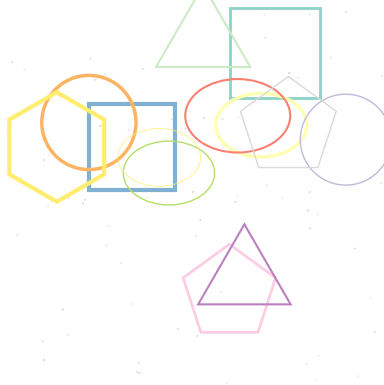[{"shape": "square", "thickness": 2, "radius": 0.59, "center": [0.714, 0.863]}, {"shape": "oval", "thickness": 2.5, "radius": 0.59, "center": [0.679, 0.675]}, {"shape": "circle", "thickness": 1, "radius": 0.59, "center": [0.898, 0.637]}, {"shape": "oval", "thickness": 1.5, "radius": 0.68, "center": [0.617, 0.699]}, {"shape": "square", "thickness": 3, "radius": 0.56, "center": [0.343, 0.618]}, {"shape": "circle", "thickness": 2.5, "radius": 0.61, "center": [0.231, 0.682]}, {"shape": "oval", "thickness": 1, "radius": 0.59, "center": [0.439, 0.551]}, {"shape": "pentagon", "thickness": 2, "radius": 0.63, "center": [0.596, 0.239]}, {"shape": "pentagon", "thickness": 1, "radius": 0.65, "center": [0.749, 0.671]}, {"shape": "triangle", "thickness": 1.5, "radius": 0.69, "center": [0.635, 0.279]}, {"shape": "triangle", "thickness": 1.5, "radius": 0.71, "center": [0.528, 0.897]}, {"shape": "oval", "thickness": 0.5, "radius": 0.54, "center": [0.413, 0.591]}, {"shape": "hexagon", "thickness": 3, "radius": 0.71, "center": [0.147, 0.618]}]